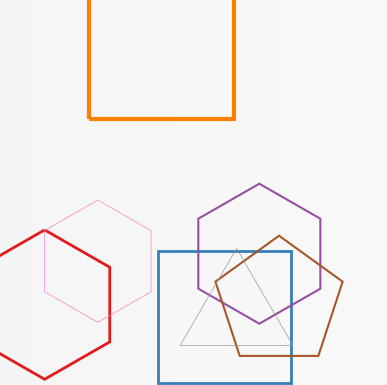[{"shape": "hexagon", "thickness": 2, "radius": 0.97, "center": [0.115, 0.209]}, {"shape": "square", "thickness": 2, "radius": 0.86, "center": [0.579, 0.176]}, {"shape": "hexagon", "thickness": 1.5, "radius": 0.91, "center": [0.669, 0.341]}, {"shape": "square", "thickness": 3, "radius": 0.93, "center": [0.417, 0.878]}, {"shape": "pentagon", "thickness": 1.5, "radius": 0.86, "center": [0.72, 0.215]}, {"shape": "hexagon", "thickness": 0.5, "radius": 0.79, "center": [0.252, 0.322]}, {"shape": "triangle", "thickness": 0.5, "radius": 0.84, "center": [0.611, 0.187]}]